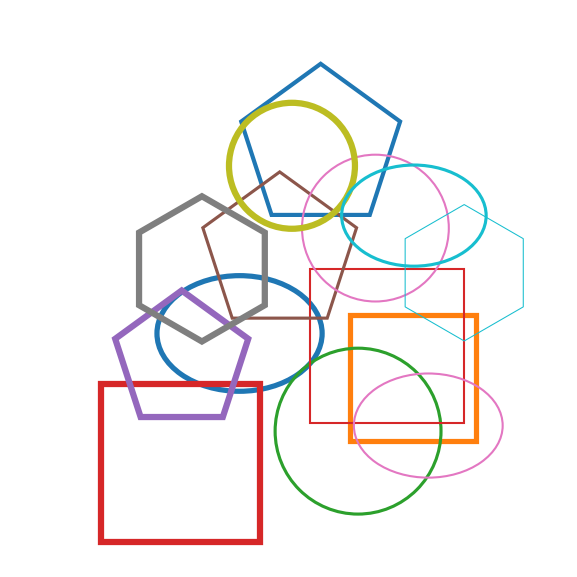[{"shape": "oval", "thickness": 2.5, "radius": 0.71, "center": [0.415, 0.422]}, {"shape": "pentagon", "thickness": 2, "radius": 0.72, "center": [0.555, 0.744]}, {"shape": "square", "thickness": 2.5, "radius": 0.55, "center": [0.715, 0.345]}, {"shape": "circle", "thickness": 1.5, "radius": 0.72, "center": [0.62, 0.253]}, {"shape": "square", "thickness": 3, "radius": 0.69, "center": [0.312, 0.197]}, {"shape": "square", "thickness": 1, "radius": 0.66, "center": [0.67, 0.4]}, {"shape": "pentagon", "thickness": 3, "radius": 0.61, "center": [0.315, 0.375]}, {"shape": "pentagon", "thickness": 1.5, "radius": 0.7, "center": [0.484, 0.561]}, {"shape": "circle", "thickness": 1, "radius": 0.64, "center": [0.65, 0.604]}, {"shape": "oval", "thickness": 1, "radius": 0.64, "center": [0.742, 0.262]}, {"shape": "hexagon", "thickness": 3, "radius": 0.63, "center": [0.35, 0.534]}, {"shape": "circle", "thickness": 3, "radius": 0.55, "center": [0.506, 0.712]}, {"shape": "hexagon", "thickness": 0.5, "radius": 0.59, "center": [0.804, 0.527]}, {"shape": "oval", "thickness": 1.5, "radius": 0.63, "center": [0.717, 0.626]}]